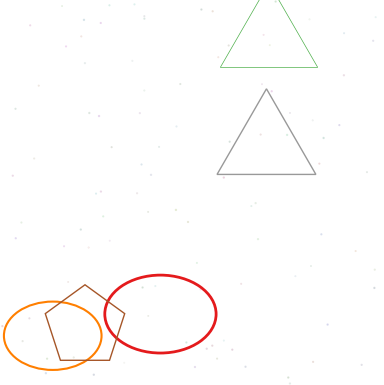[{"shape": "oval", "thickness": 2, "radius": 0.72, "center": [0.417, 0.184]}, {"shape": "triangle", "thickness": 0.5, "radius": 0.73, "center": [0.699, 0.898]}, {"shape": "oval", "thickness": 1.5, "radius": 0.63, "center": [0.137, 0.128]}, {"shape": "pentagon", "thickness": 1, "radius": 0.54, "center": [0.221, 0.152]}, {"shape": "triangle", "thickness": 1, "radius": 0.74, "center": [0.692, 0.621]}]